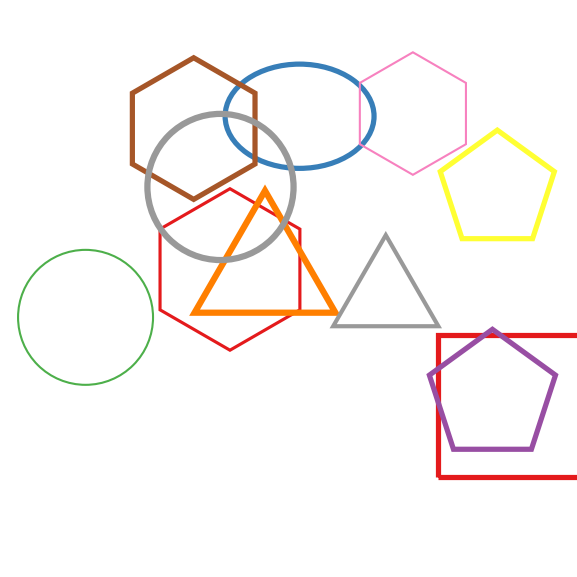[{"shape": "hexagon", "thickness": 1.5, "radius": 0.7, "center": [0.398, 0.533]}, {"shape": "square", "thickness": 2.5, "radius": 0.62, "center": [0.881, 0.296]}, {"shape": "oval", "thickness": 2.5, "radius": 0.64, "center": [0.519, 0.798]}, {"shape": "circle", "thickness": 1, "radius": 0.58, "center": [0.148, 0.45]}, {"shape": "pentagon", "thickness": 2.5, "radius": 0.57, "center": [0.853, 0.314]}, {"shape": "triangle", "thickness": 3, "radius": 0.7, "center": [0.459, 0.528]}, {"shape": "pentagon", "thickness": 2.5, "radius": 0.52, "center": [0.861, 0.67]}, {"shape": "hexagon", "thickness": 2.5, "radius": 0.61, "center": [0.335, 0.776]}, {"shape": "hexagon", "thickness": 1, "radius": 0.53, "center": [0.715, 0.803]}, {"shape": "triangle", "thickness": 2, "radius": 0.53, "center": [0.668, 0.487]}, {"shape": "circle", "thickness": 3, "radius": 0.63, "center": [0.382, 0.675]}]